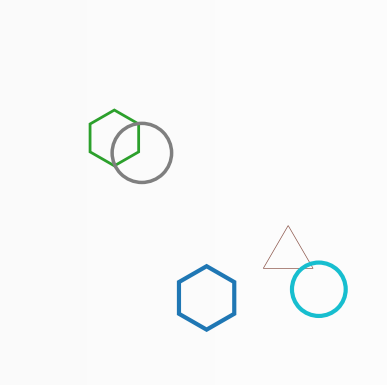[{"shape": "hexagon", "thickness": 3, "radius": 0.41, "center": [0.533, 0.226]}, {"shape": "hexagon", "thickness": 2, "radius": 0.36, "center": [0.295, 0.642]}, {"shape": "triangle", "thickness": 0.5, "radius": 0.37, "center": [0.744, 0.34]}, {"shape": "circle", "thickness": 2.5, "radius": 0.38, "center": [0.366, 0.603]}, {"shape": "circle", "thickness": 3, "radius": 0.35, "center": [0.823, 0.249]}]